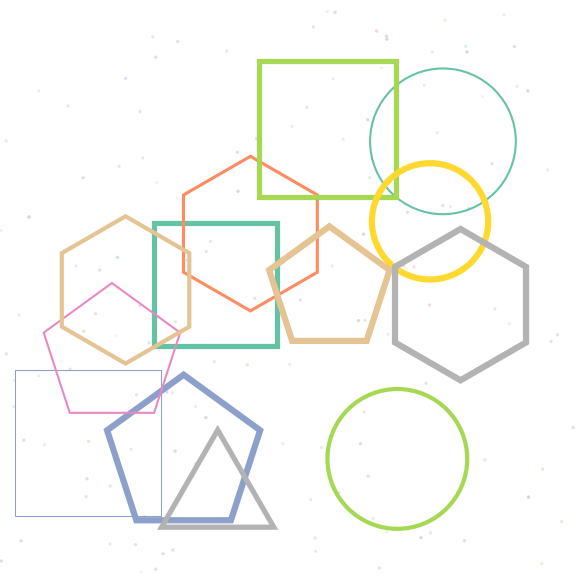[{"shape": "square", "thickness": 2.5, "radius": 0.53, "center": [0.373, 0.506]}, {"shape": "circle", "thickness": 1, "radius": 0.63, "center": [0.767, 0.754]}, {"shape": "hexagon", "thickness": 1.5, "radius": 0.67, "center": [0.434, 0.595]}, {"shape": "square", "thickness": 0.5, "radius": 0.63, "center": [0.152, 0.232]}, {"shape": "pentagon", "thickness": 3, "radius": 0.7, "center": [0.318, 0.211]}, {"shape": "pentagon", "thickness": 1, "radius": 0.62, "center": [0.194, 0.385]}, {"shape": "square", "thickness": 2.5, "radius": 0.59, "center": [0.567, 0.776]}, {"shape": "circle", "thickness": 2, "radius": 0.61, "center": [0.688, 0.204]}, {"shape": "circle", "thickness": 3, "radius": 0.5, "center": [0.745, 0.616]}, {"shape": "hexagon", "thickness": 2, "radius": 0.64, "center": [0.217, 0.497]}, {"shape": "pentagon", "thickness": 3, "radius": 0.55, "center": [0.57, 0.498]}, {"shape": "hexagon", "thickness": 3, "radius": 0.65, "center": [0.797, 0.472]}, {"shape": "triangle", "thickness": 2.5, "radius": 0.56, "center": [0.377, 0.142]}]